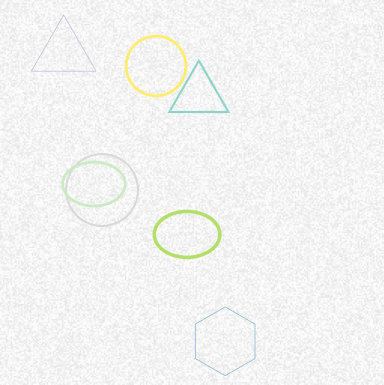[{"shape": "triangle", "thickness": 1.5, "radius": 0.44, "center": [0.517, 0.754]}, {"shape": "triangle", "thickness": 0.5, "radius": 0.49, "center": [0.166, 0.864]}, {"shape": "hexagon", "thickness": 0.5, "radius": 0.45, "center": [0.585, 0.114]}, {"shape": "oval", "thickness": 2.5, "radius": 0.43, "center": [0.486, 0.391]}, {"shape": "circle", "thickness": 1.5, "radius": 0.47, "center": [0.265, 0.506]}, {"shape": "oval", "thickness": 2, "radius": 0.41, "center": [0.244, 0.522]}, {"shape": "circle", "thickness": 2, "radius": 0.39, "center": [0.405, 0.829]}]